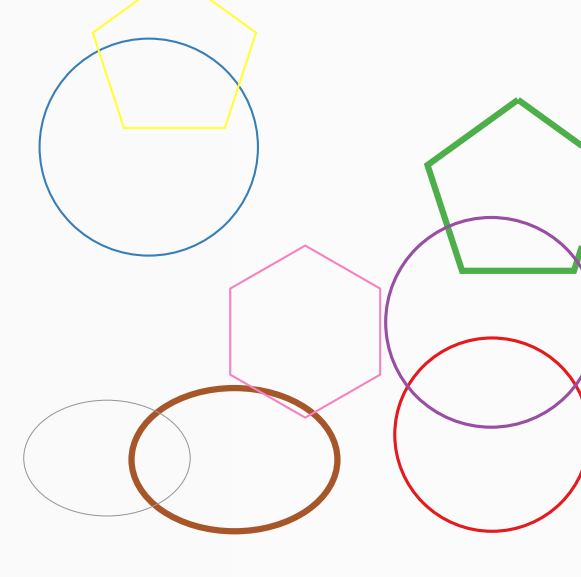[{"shape": "circle", "thickness": 1.5, "radius": 0.84, "center": [0.847, 0.247]}, {"shape": "circle", "thickness": 1, "radius": 0.94, "center": [0.256, 0.744]}, {"shape": "pentagon", "thickness": 3, "radius": 0.82, "center": [0.891, 0.663]}, {"shape": "circle", "thickness": 1.5, "radius": 0.91, "center": [0.845, 0.441]}, {"shape": "pentagon", "thickness": 1, "radius": 0.74, "center": [0.3, 0.897]}, {"shape": "oval", "thickness": 3, "radius": 0.89, "center": [0.403, 0.203]}, {"shape": "hexagon", "thickness": 1, "radius": 0.74, "center": [0.525, 0.425]}, {"shape": "oval", "thickness": 0.5, "radius": 0.72, "center": [0.184, 0.206]}]